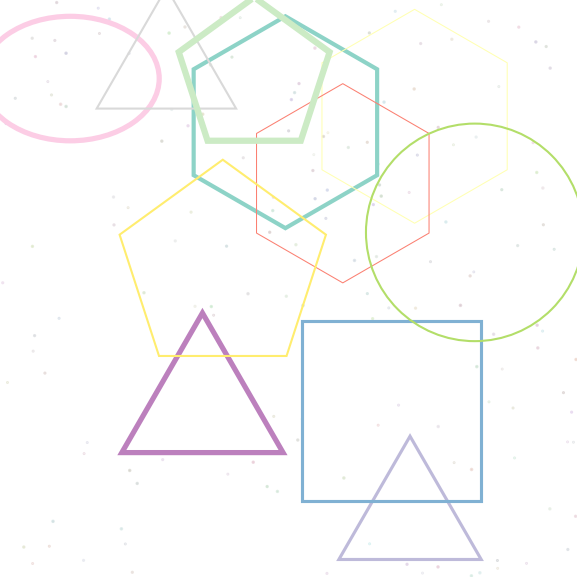[{"shape": "hexagon", "thickness": 2, "radius": 0.92, "center": [0.494, 0.788]}, {"shape": "hexagon", "thickness": 0.5, "radius": 0.93, "center": [0.718, 0.798]}, {"shape": "triangle", "thickness": 1.5, "radius": 0.71, "center": [0.71, 0.101]}, {"shape": "hexagon", "thickness": 0.5, "radius": 0.86, "center": [0.594, 0.682]}, {"shape": "square", "thickness": 1.5, "radius": 0.78, "center": [0.678, 0.287]}, {"shape": "circle", "thickness": 1, "radius": 0.94, "center": [0.822, 0.597]}, {"shape": "oval", "thickness": 2.5, "radius": 0.77, "center": [0.122, 0.863]}, {"shape": "triangle", "thickness": 1, "radius": 0.7, "center": [0.288, 0.881]}, {"shape": "triangle", "thickness": 2.5, "radius": 0.81, "center": [0.351, 0.296]}, {"shape": "pentagon", "thickness": 3, "radius": 0.69, "center": [0.44, 0.867]}, {"shape": "pentagon", "thickness": 1, "radius": 0.94, "center": [0.386, 0.535]}]